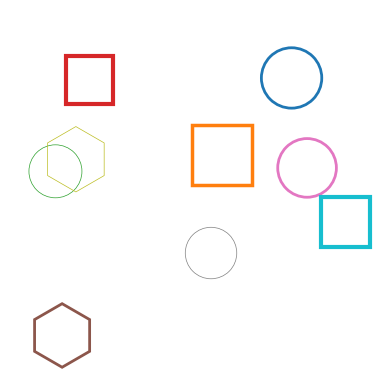[{"shape": "circle", "thickness": 2, "radius": 0.39, "center": [0.757, 0.798]}, {"shape": "square", "thickness": 2.5, "radius": 0.39, "center": [0.577, 0.597]}, {"shape": "circle", "thickness": 0.5, "radius": 0.34, "center": [0.144, 0.555]}, {"shape": "square", "thickness": 3, "radius": 0.31, "center": [0.232, 0.792]}, {"shape": "hexagon", "thickness": 2, "radius": 0.41, "center": [0.161, 0.129]}, {"shape": "circle", "thickness": 2, "radius": 0.38, "center": [0.798, 0.564]}, {"shape": "circle", "thickness": 0.5, "radius": 0.33, "center": [0.548, 0.343]}, {"shape": "hexagon", "thickness": 0.5, "radius": 0.42, "center": [0.197, 0.586]}, {"shape": "square", "thickness": 3, "radius": 0.32, "center": [0.897, 0.424]}]